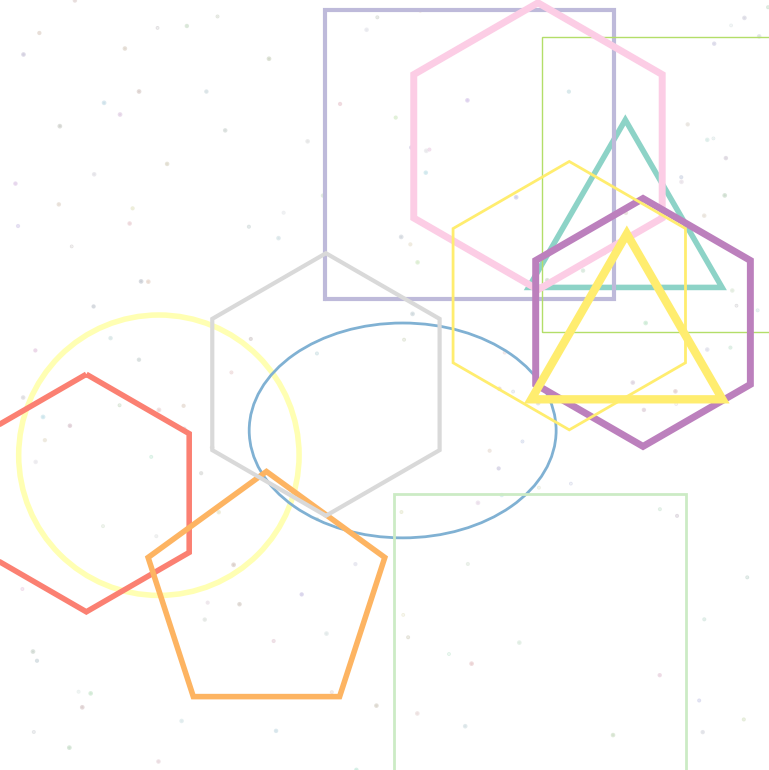[{"shape": "triangle", "thickness": 2, "radius": 0.73, "center": [0.812, 0.699]}, {"shape": "circle", "thickness": 2, "radius": 0.91, "center": [0.206, 0.409]}, {"shape": "square", "thickness": 1.5, "radius": 0.94, "center": [0.61, 0.8]}, {"shape": "hexagon", "thickness": 2, "radius": 0.77, "center": [0.112, 0.36]}, {"shape": "oval", "thickness": 1, "radius": 1.0, "center": [0.523, 0.441]}, {"shape": "pentagon", "thickness": 2, "radius": 0.81, "center": [0.346, 0.226]}, {"shape": "square", "thickness": 0.5, "radius": 0.96, "center": [0.896, 0.76]}, {"shape": "hexagon", "thickness": 2.5, "radius": 0.93, "center": [0.699, 0.81]}, {"shape": "hexagon", "thickness": 1.5, "radius": 0.85, "center": [0.423, 0.501]}, {"shape": "hexagon", "thickness": 2.5, "radius": 0.8, "center": [0.835, 0.581]}, {"shape": "square", "thickness": 1, "radius": 0.95, "center": [0.701, 0.168]}, {"shape": "triangle", "thickness": 3, "radius": 0.72, "center": [0.814, 0.553]}, {"shape": "hexagon", "thickness": 1, "radius": 0.87, "center": [0.739, 0.616]}]